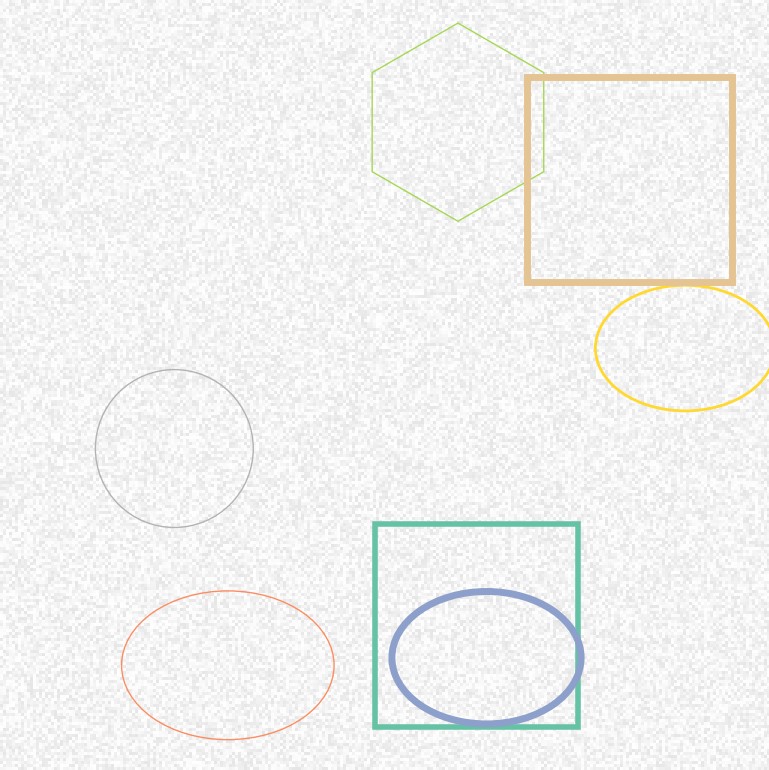[{"shape": "square", "thickness": 2, "radius": 0.66, "center": [0.619, 0.188]}, {"shape": "oval", "thickness": 0.5, "radius": 0.69, "center": [0.296, 0.136]}, {"shape": "oval", "thickness": 2.5, "radius": 0.61, "center": [0.632, 0.146]}, {"shape": "hexagon", "thickness": 0.5, "radius": 0.64, "center": [0.595, 0.841]}, {"shape": "oval", "thickness": 1, "radius": 0.58, "center": [0.89, 0.548]}, {"shape": "square", "thickness": 2.5, "radius": 0.66, "center": [0.817, 0.767]}, {"shape": "circle", "thickness": 0.5, "radius": 0.51, "center": [0.226, 0.417]}]